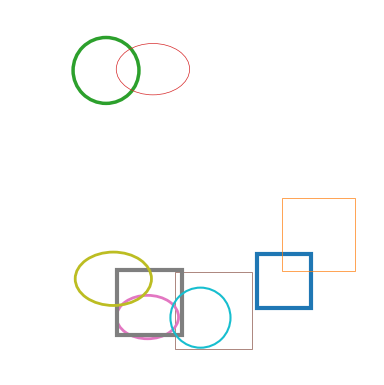[{"shape": "square", "thickness": 3, "radius": 0.35, "center": [0.737, 0.27]}, {"shape": "square", "thickness": 0.5, "radius": 0.47, "center": [0.827, 0.391]}, {"shape": "circle", "thickness": 2.5, "radius": 0.43, "center": [0.275, 0.817]}, {"shape": "oval", "thickness": 0.5, "radius": 0.48, "center": [0.397, 0.82]}, {"shape": "square", "thickness": 0.5, "radius": 0.5, "center": [0.555, 0.193]}, {"shape": "oval", "thickness": 2, "radius": 0.4, "center": [0.383, 0.176]}, {"shape": "square", "thickness": 3, "radius": 0.42, "center": [0.388, 0.214]}, {"shape": "oval", "thickness": 2, "radius": 0.5, "center": [0.294, 0.276]}, {"shape": "circle", "thickness": 1.5, "radius": 0.39, "center": [0.521, 0.175]}]